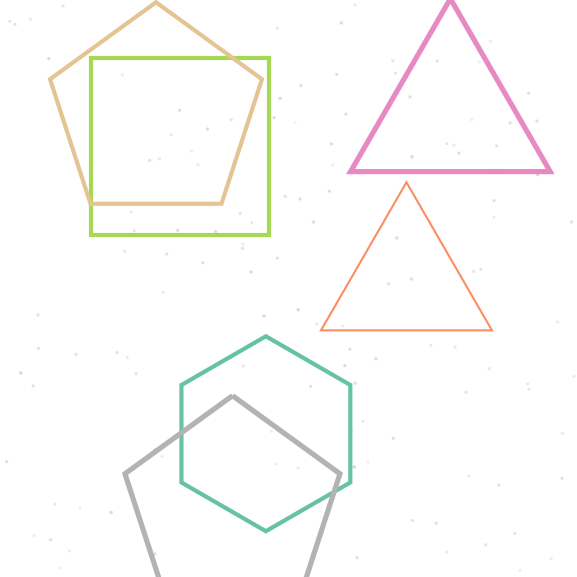[{"shape": "hexagon", "thickness": 2, "radius": 0.84, "center": [0.46, 0.248]}, {"shape": "triangle", "thickness": 1, "radius": 0.85, "center": [0.704, 0.513]}, {"shape": "triangle", "thickness": 2.5, "radius": 1.0, "center": [0.78, 0.802]}, {"shape": "square", "thickness": 2, "radius": 0.77, "center": [0.311, 0.745]}, {"shape": "pentagon", "thickness": 2, "radius": 0.96, "center": [0.27, 0.802]}, {"shape": "pentagon", "thickness": 2.5, "radius": 0.98, "center": [0.403, 0.118]}]